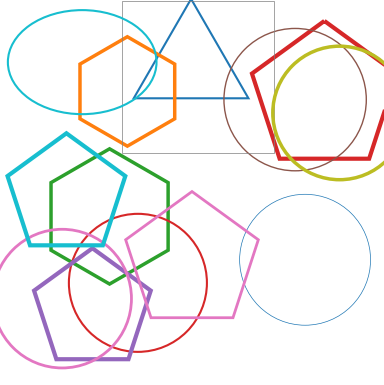[{"shape": "triangle", "thickness": 1.5, "radius": 0.86, "center": [0.496, 0.831]}, {"shape": "circle", "thickness": 0.5, "radius": 0.85, "center": [0.792, 0.325]}, {"shape": "hexagon", "thickness": 2.5, "radius": 0.71, "center": [0.331, 0.762]}, {"shape": "hexagon", "thickness": 2.5, "radius": 0.88, "center": [0.285, 0.438]}, {"shape": "pentagon", "thickness": 3, "radius": 0.99, "center": [0.843, 0.748]}, {"shape": "circle", "thickness": 1.5, "radius": 0.9, "center": [0.358, 0.265]}, {"shape": "pentagon", "thickness": 3, "radius": 0.8, "center": [0.24, 0.196]}, {"shape": "circle", "thickness": 1, "radius": 0.92, "center": [0.767, 0.741]}, {"shape": "pentagon", "thickness": 2, "radius": 0.91, "center": [0.499, 0.321]}, {"shape": "circle", "thickness": 2, "radius": 0.9, "center": [0.161, 0.224]}, {"shape": "square", "thickness": 0.5, "radius": 0.98, "center": [0.515, 0.801]}, {"shape": "circle", "thickness": 2.5, "radius": 0.87, "center": [0.882, 0.707]}, {"shape": "pentagon", "thickness": 3, "radius": 0.8, "center": [0.173, 0.493]}, {"shape": "oval", "thickness": 1.5, "radius": 0.97, "center": [0.213, 0.839]}]